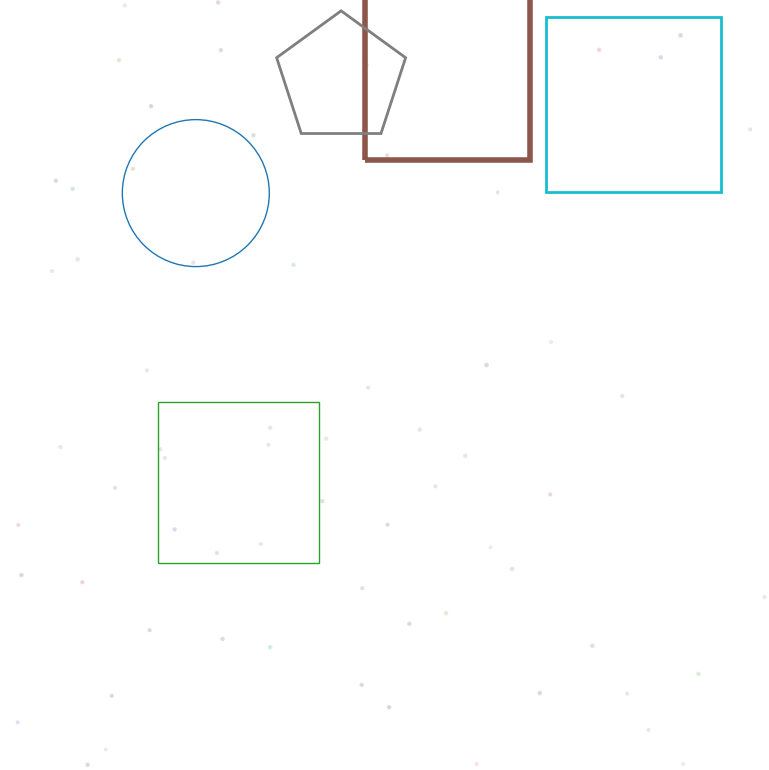[{"shape": "circle", "thickness": 0.5, "radius": 0.48, "center": [0.254, 0.749]}, {"shape": "square", "thickness": 0.5, "radius": 0.52, "center": [0.31, 0.374]}, {"shape": "square", "thickness": 2, "radius": 0.54, "center": [0.582, 0.9]}, {"shape": "pentagon", "thickness": 1, "radius": 0.44, "center": [0.443, 0.898]}, {"shape": "square", "thickness": 1, "radius": 0.57, "center": [0.822, 0.864]}]